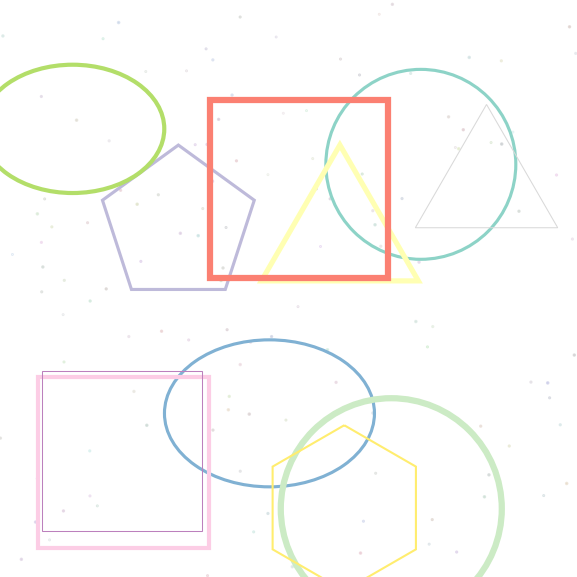[{"shape": "circle", "thickness": 1.5, "radius": 0.82, "center": [0.729, 0.715]}, {"shape": "triangle", "thickness": 2.5, "radius": 0.78, "center": [0.589, 0.591]}, {"shape": "pentagon", "thickness": 1.5, "radius": 0.69, "center": [0.309, 0.61]}, {"shape": "square", "thickness": 3, "radius": 0.77, "center": [0.517, 0.672]}, {"shape": "oval", "thickness": 1.5, "radius": 0.91, "center": [0.467, 0.283]}, {"shape": "oval", "thickness": 2, "radius": 0.79, "center": [0.126, 0.776]}, {"shape": "square", "thickness": 2, "radius": 0.74, "center": [0.214, 0.198]}, {"shape": "triangle", "thickness": 0.5, "radius": 0.71, "center": [0.842, 0.676]}, {"shape": "square", "thickness": 0.5, "radius": 0.69, "center": [0.211, 0.218]}, {"shape": "circle", "thickness": 3, "radius": 0.96, "center": [0.678, 0.118]}, {"shape": "hexagon", "thickness": 1, "radius": 0.72, "center": [0.596, 0.12]}]